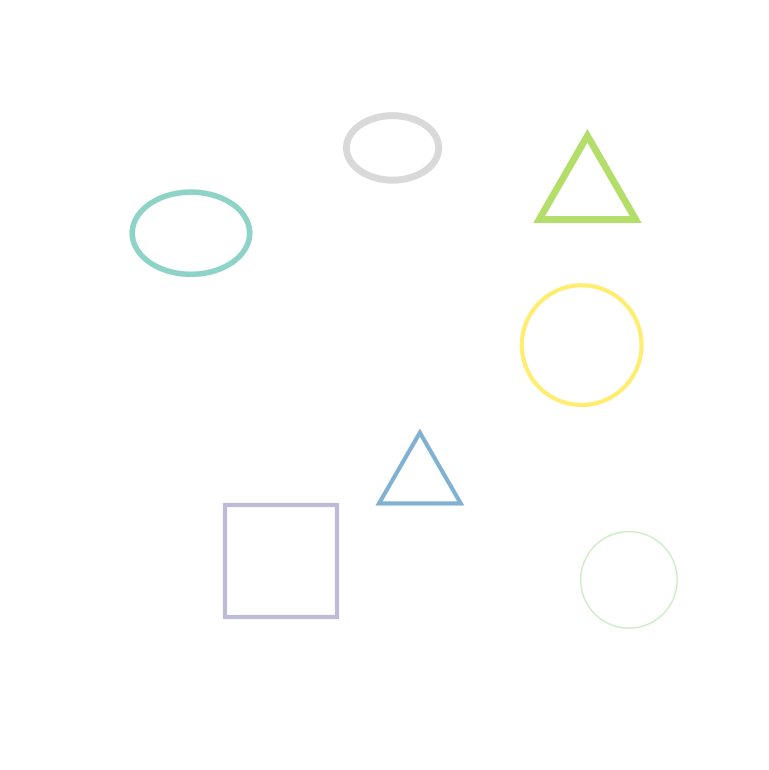[{"shape": "oval", "thickness": 2, "radius": 0.38, "center": [0.248, 0.697]}, {"shape": "square", "thickness": 1.5, "radius": 0.36, "center": [0.365, 0.272]}, {"shape": "triangle", "thickness": 1.5, "radius": 0.31, "center": [0.545, 0.377]}, {"shape": "triangle", "thickness": 2.5, "radius": 0.36, "center": [0.763, 0.751]}, {"shape": "oval", "thickness": 2.5, "radius": 0.3, "center": [0.51, 0.808]}, {"shape": "circle", "thickness": 0.5, "radius": 0.31, "center": [0.817, 0.247]}, {"shape": "circle", "thickness": 1.5, "radius": 0.39, "center": [0.755, 0.552]}]